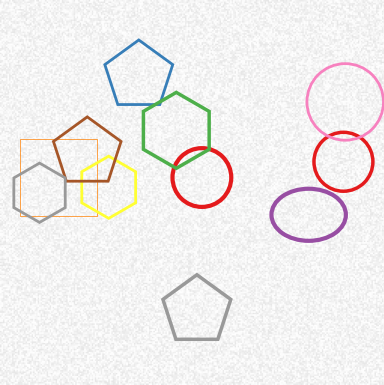[{"shape": "circle", "thickness": 2.5, "radius": 0.38, "center": [0.892, 0.58]}, {"shape": "circle", "thickness": 3, "radius": 0.38, "center": [0.524, 0.539]}, {"shape": "pentagon", "thickness": 2, "radius": 0.46, "center": [0.361, 0.803]}, {"shape": "hexagon", "thickness": 2.5, "radius": 0.49, "center": [0.458, 0.661]}, {"shape": "oval", "thickness": 3, "radius": 0.48, "center": [0.802, 0.442]}, {"shape": "square", "thickness": 0.5, "radius": 0.5, "center": [0.153, 0.539]}, {"shape": "hexagon", "thickness": 2, "radius": 0.4, "center": [0.282, 0.514]}, {"shape": "pentagon", "thickness": 2, "radius": 0.46, "center": [0.227, 0.604]}, {"shape": "circle", "thickness": 2, "radius": 0.5, "center": [0.897, 0.735]}, {"shape": "pentagon", "thickness": 2.5, "radius": 0.46, "center": [0.511, 0.194]}, {"shape": "hexagon", "thickness": 2, "radius": 0.39, "center": [0.103, 0.499]}]